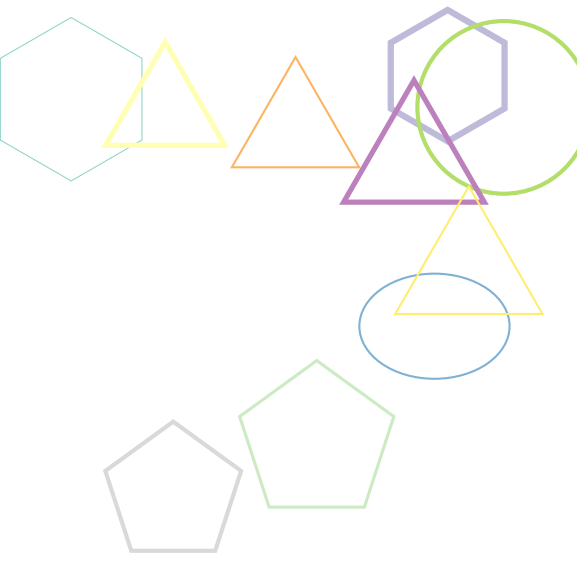[{"shape": "hexagon", "thickness": 0.5, "radius": 0.71, "center": [0.123, 0.827]}, {"shape": "triangle", "thickness": 2.5, "radius": 0.6, "center": [0.286, 0.807]}, {"shape": "hexagon", "thickness": 3, "radius": 0.57, "center": [0.775, 0.868]}, {"shape": "oval", "thickness": 1, "radius": 0.65, "center": [0.752, 0.434]}, {"shape": "triangle", "thickness": 1, "radius": 0.64, "center": [0.512, 0.773]}, {"shape": "circle", "thickness": 2, "radius": 0.75, "center": [0.872, 0.813]}, {"shape": "pentagon", "thickness": 2, "radius": 0.62, "center": [0.3, 0.145]}, {"shape": "triangle", "thickness": 2.5, "radius": 0.7, "center": [0.717, 0.719]}, {"shape": "pentagon", "thickness": 1.5, "radius": 0.7, "center": [0.548, 0.234]}, {"shape": "triangle", "thickness": 1, "radius": 0.74, "center": [0.812, 0.529]}]